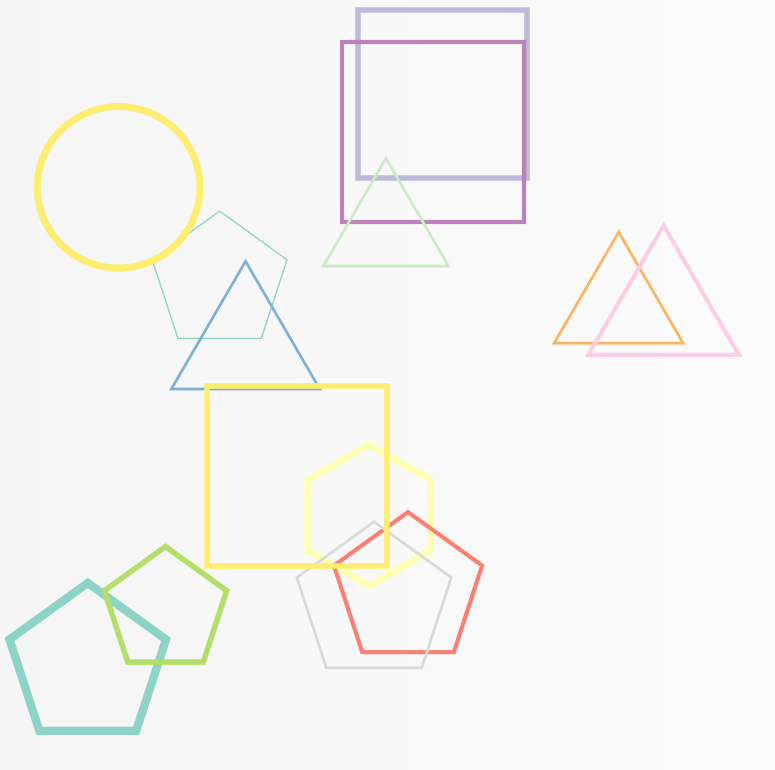[{"shape": "pentagon", "thickness": 3, "radius": 0.53, "center": [0.113, 0.137]}, {"shape": "pentagon", "thickness": 0.5, "radius": 0.46, "center": [0.283, 0.634]}, {"shape": "hexagon", "thickness": 2.5, "radius": 0.46, "center": [0.476, 0.331]}, {"shape": "square", "thickness": 2, "radius": 0.54, "center": [0.57, 0.878]}, {"shape": "pentagon", "thickness": 1.5, "radius": 0.5, "center": [0.527, 0.234]}, {"shape": "triangle", "thickness": 1, "radius": 0.55, "center": [0.317, 0.55]}, {"shape": "triangle", "thickness": 1, "radius": 0.48, "center": [0.798, 0.602]}, {"shape": "pentagon", "thickness": 2, "radius": 0.41, "center": [0.214, 0.207]}, {"shape": "triangle", "thickness": 1.5, "radius": 0.56, "center": [0.856, 0.595]}, {"shape": "pentagon", "thickness": 1, "radius": 0.52, "center": [0.483, 0.218]}, {"shape": "square", "thickness": 1.5, "radius": 0.58, "center": [0.559, 0.828]}, {"shape": "triangle", "thickness": 1, "radius": 0.47, "center": [0.498, 0.701]}, {"shape": "square", "thickness": 2, "radius": 0.58, "center": [0.383, 0.382]}, {"shape": "circle", "thickness": 2.5, "radius": 0.52, "center": [0.153, 0.757]}]